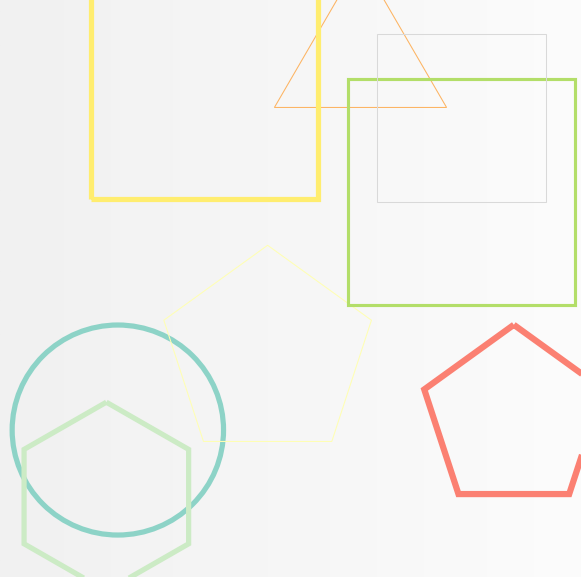[{"shape": "circle", "thickness": 2.5, "radius": 0.91, "center": [0.203, 0.255]}, {"shape": "pentagon", "thickness": 0.5, "radius": 0.94, "center": [0.46, 0.387]}, {"shape": "pentagon", "thickness": 3, "radius": 0.81, "center": [0.884, 0.275]}, {"shape": "triangle", "thickness": 0.5, "radius": 0.85, "center": [0.62, 0.899]}, {"shape": "square", "thickness": 1.5, "radius": 0.98, "center": [0.794, 0.666]}, {"shape": "square", "thickness": 0.5, "radius": 0.73, "center": [0.794, 0.794]}, {"shape": "hexagon", "thickness": 2.5, "radius": 0.82, "center": [0.183, 0.139]}, {"shape": "square", "thickness": 2.5, "radius": 0.98, "center": [0.352, 0.85]}]